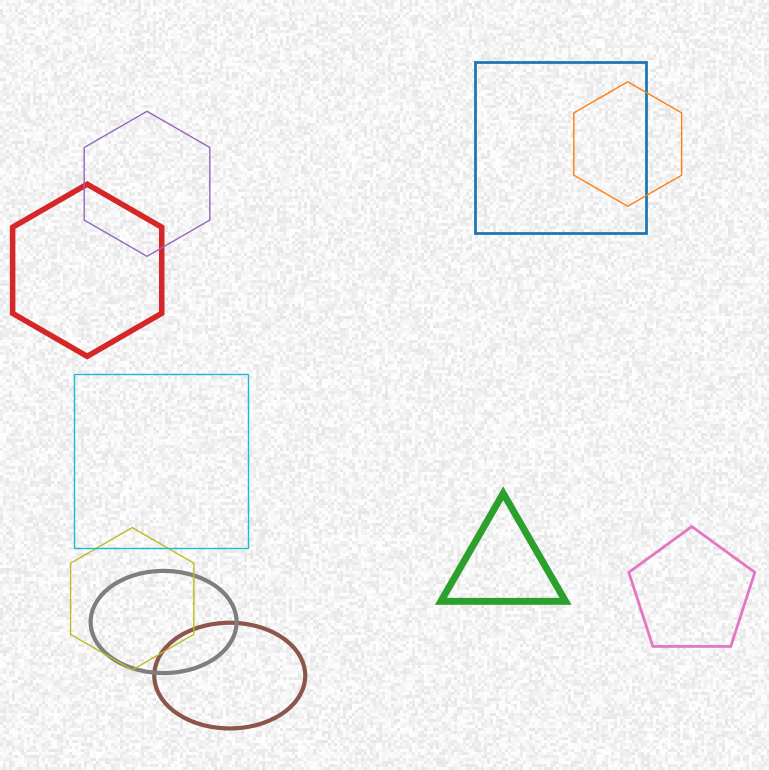[{"shape": "square", "thickness": 1, "radius": 0.55, "center": [0.728, 0.808]}, {"shape": "hexagon", "thickness": 0.5, "radius": 0.4, "center": [0.815, 0.813]}, {"shape": "triangle", "thickness": 2.5, "radius": 0.47, "center": [0.654, 0.266]}, {"shape": "hexagon", "thickness": 2, "radius": 0.56, "center": [0.113, 0.649]}, {"shape": "hexagon", "thickness": 0.5, "radius": 0.47, "center": [0.191, 0.761]}, {"shape": "oval", "thickness": 1.5, "radius": 0.49, "center": [0.298, 0.123]}, {"shape": "pentagon", "thickness": 1, "radius": 0.43, "center": [0.898, 0.23]}, {"shape": "oval", "thickness": 1.5, "radius": 0.47, "center": [0.212, 0.192]}, {"shape": "hexagon", "thickness": 0.5, "radius": 0.46, "center": [0.172, 0.222]}, {"shape": "square", "thickness": 0.5, "radius": 0.57, "center": [0.209, 0.402]}]